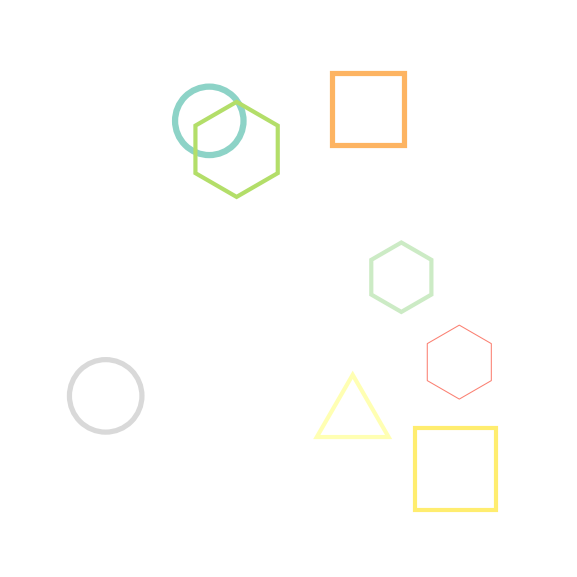[{"shape": "circle", "thickness": 3, "radius": 0.3, "center": [0.362, 0.79]}, {"shape": "triangle", "thickness": 2, "radius": 0.36, "center": [0.611, 0.278]}, {"shape": "hexagon", "thickness": 0.5, "radius": 0.32, "center": [0.795, 0.372]}, {"shape": "square", "thickness": 2.5, "radius": 0.31, "center": [0.638, 0.81]}, {"shape": "hexagon", "thickness": 2, "radius": 0.41, "center": [0.41, 0.74]}, {"shape": "circle", "thickness": 2.5, "radius": 0.31, "center": [0.183, 0.314]}, {"shape": "hexagon", "thickness": 2, "radius": 0.3, "center": [0.695, 0.519]}, {"shape": "square", "thickness": 2, "radius": 0.35, "center": [0.789, 0.187]}]